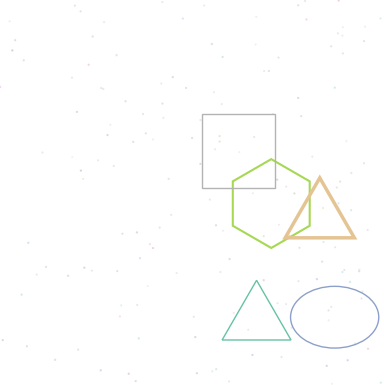[{"shape": "triangle", "thickness": 1, "radius": 0.52, "center": [0.666, 0.169]}, {"shape": "oval", "thickness": 1, "radius": 0.57, "center": [0.869, 0.176]}, {"shape": "hexagon", "thickness": 1.5, "radius": 0.58, "center": [0.705, 0.471]}, {"shape": "triangle", "thickness": 2.5, "radius": 0.52, "center": [0.831, 0.434]}, {"shape": "square", "thickness": 1, "radius": 0.48, "center": [0.619, 0.608]}]